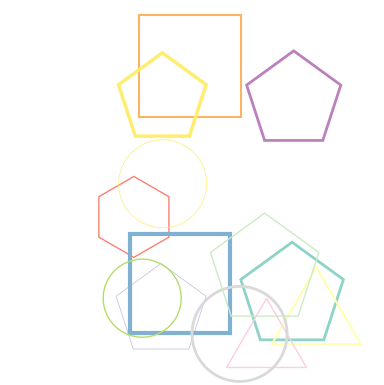[{"shape": "pentagon", "thickness": 2, "radius": 0.7, "center": [0.759, 0.231]}, {"shape": "triangle", "thickness": 1.5, "radius": 0.67, "center": [0.822, 0.173]}, {"shape": "pentagon", "thickness": 0.5, "radius": 0.61, "center": [0.418, 0.193]}, {"shape": "hexagon", "thickness": 1, "radius": 0.53, "center": [0.348, 0.437]}, {"shape": "square", "thickness": 3, "radius": 0.65, "center": [0.467, 0.264]}, {"shape": "square", "thickness": 1.5, "radius": 0.66, "center": [0.494, 0.828]}, {"shape": "circle", "thickness": 1, "radius": 0.51, "center": [0.369, 0.225]}, {"shape": "triangle", "thickness": 1, "radius": 0.6, "center": [0.692, 0.105]}, {"shape": "circle", "thickness": 2, "radius": 0.62, "center": [0.622, 0.133]}, {"shape": "pentagon", "thickness": 2, "radius": 0.64, "center": [0.763, 0.739]}, {"shape": "pentagon", "thickness": 1, "radius": 0.74, "center": [0.687, 0.299]}, {"shape": "circle", "thickness": 0.5, "radius": 0.57, "center": [0.422, 0.523]}, {"shape": "pentagon", "thickness": 2.5, "radius": 0.6, "center": [0.422, 0.743]}]